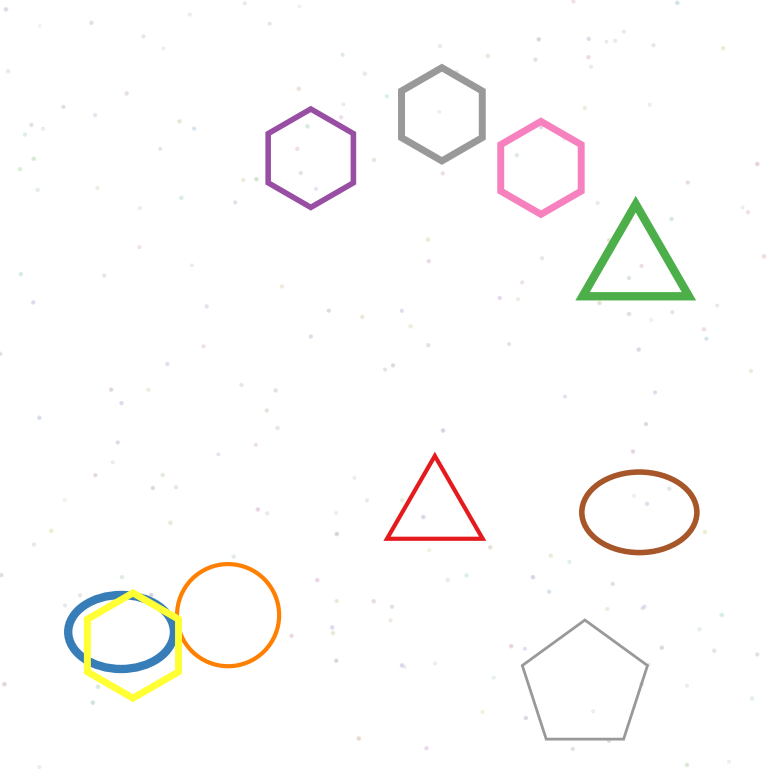[{"shape": "triangle", "thickness": 1.5, "radius": 0.36, "center": [0.565, 0.336]}, {"shape": "oval", "thickness": 3, "radius": 0.34, "center": [0.157, 0.179]}, {"shape": "triangle", "thickness": 3, "radius": 0.4, "center": [0.826, 0.655]}, {"shape": "hexagon", "thickness": 2, "radius": 0.32, "center": [0.404, 0.795]}, {"shape": "circle", "thickness": 1.5, "radius": 0.33, "center": [0.296, 0.201]}, {"shape": "hexagon", "thickness": 2.5, "radius": 0.34, "center": [0.173, 0.162]}, {"shape": "oval", "thickness": 2, "radius": 0.37, "center": [0.83, 0.335]}, {"shape": "hexagon", "thickness": 2.5, "radius": 0.3, "center": [0.703, 0.782]}, {"shape": "pentagon", "thickness": 1, "radius": 0.43, "center": [0.76, 0.109]}, {"shape": "hexagon", "thickness": 2.5, "radius": 0.3, "center": [0.574, 0.852]}]